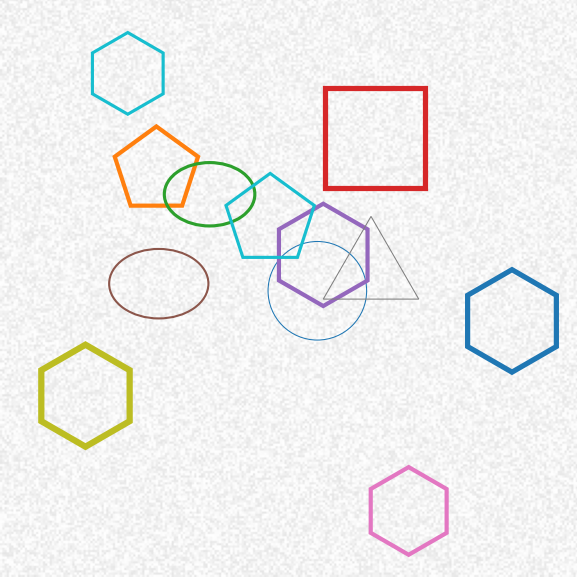[{"shape": "circle", "thickness": 0.5, "radius": 0.43, "center": [0.55, 0.496]}, {"shape": "hexagon", "thickness": 2.5, "radius": 0.44, "center": [0.887, 0.443]}, {"shape": "pentagon", "thickness": 2, "radius": 0.38, "center": [0.271, 0.704]}, {"shape": "oval", "thickness": 1.5, "radius": 0.39, "center": [0.363, 0.663]}, {"shape": "square", "thickness": 2.5, "radius": 0.43, "center": [0.65, 0.761]}, {"shape": "hexagon", "thickness": 2, "radius": 0.44, "center": [0.56, 0.558]}, {"shape": "oval", "thickness": 1, "radius": 0.43, "center": [0.275, 0.508]}, {"shape": "hexagon", "thickness": 2, "radius": 0.38, "center": [0.708, 0.114]}, {"shape": "triangle", "thickness": 0.5, "radius": 0.48, "center": [0.642, 0.529]}, {"shape": "hexagon", "thickness": 3, "radius": 0.44, "center": [0.148, 0.314]}, {"shape": "pentagon", "thickness": 1.5, "radius": 0.4, "center": [0.468, 0.619]}, {"shape": "hexagon", "thickness": 1.5, "radius": 0.35, "center": [0.221, 0.872]}]